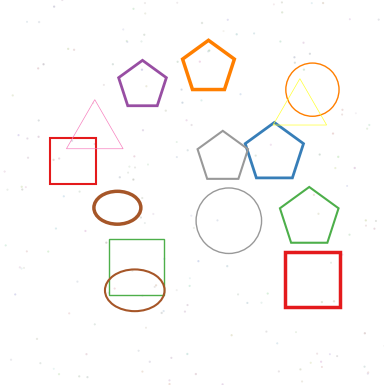[{"shape": "square", "thickness": 1.5, "radius": 0.3, "center": [0.19, 0.582]}, {"shape": "square", "thickness": 2.5, "radius": 0.36, "center": [0.811, 0.274]}, {"shape": "pentagon", "thickness": 2, "radius": 0.4, "center": [0.713, 0.602]}, {"shape": "pentagon", "thickness": 1.5, "radius": 0.4, "center": [0.803, 0.434]}, {"shape": "square", "thickness": 1, "radius": 0.36, "center": [0.354, 0.307]}, {"shape": "pentagon", "thickness": 2, "radius": 0.33, "center": [0.37, 0.778]}, {"shape": "circle", "thickness": 1, "radius": 0.35, "center": [0.811, 0.767]}, {"shape": "pentagon", "thickness": 2.5, "radius": 0.35, "center": [0.542, 0.825]}, {"shape": "triangle", "thickness": 0.5, "radius": 0.4, "center": [0.779, 0.715]}, {"shape": "oval", "thickness": 1.5, "radius": 0.39, "center": [0.35, 0.246]}, {"shape": "oval", "thickness": 2.5, "radius": 0.3, "center": [0.305, 0.46]}, {"shape": "triangle", "thickness": 0.5, "radius": 0.43, "center": [0.246, 0.656]}, {"shape": "circle", "thickness": 1, "radius": 0.43, "center": [0.594, 0.427]}, {"shape": "pentagon", "thickness": 1.5, "radius": 0.34, "center": [0.579, 0.591]}]